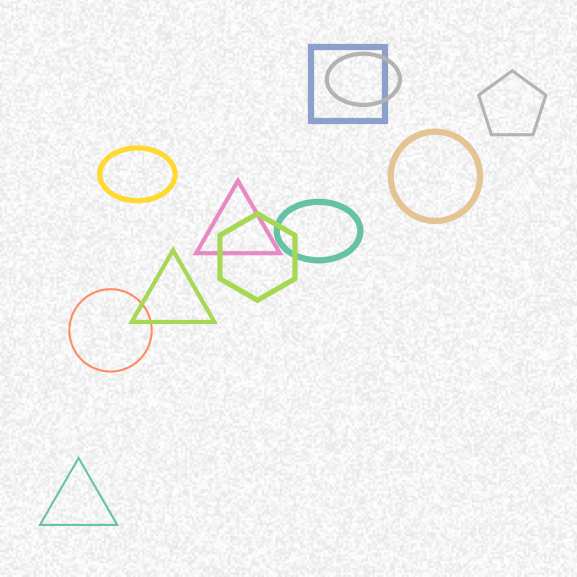[{"shape": "triangle", "thickness": 1, "radius": 0.39, "center": [0.136, 0.129]}, {"shape": "oval", "thickness": 3, "radius": 0.36, "center": [0.552, 0.599]}, {"shape": "circle", "thickness": 1, "radius": 0.36, "center": [0.191, 0.427]}, {"shape": "square", "thickness": 3, "radius": 0.32, "center": [0.602, 0.854]}, {"shape": "triangle", "thickness": 2, "radius": 0.42, "center": [0.412, 0.603]}, {"shape": "hexagon", "thickness": 2.5, "radius": 0.38, "center": [0.446, 0.554]}, {"shape": "triangle", "thickness": 2, "radius": 0.41, "center": [0.3, 0.483]}, {"shape": "oval", "thickness": 2.5, "radius": 0.33, "center": [0.238, 0.697]}, {"shape": "circle", "thickness": 3, "radius": 0.39, "center": [0.754, 0.694]}, {"shape": "oval", "thickness": 2, "radius": 0.32, "center": [0.629, 0.862]}, {"shape": "pentagon", "thickness": 1.5, "radius": 0.31, "center": [0.887, 0.815]}]